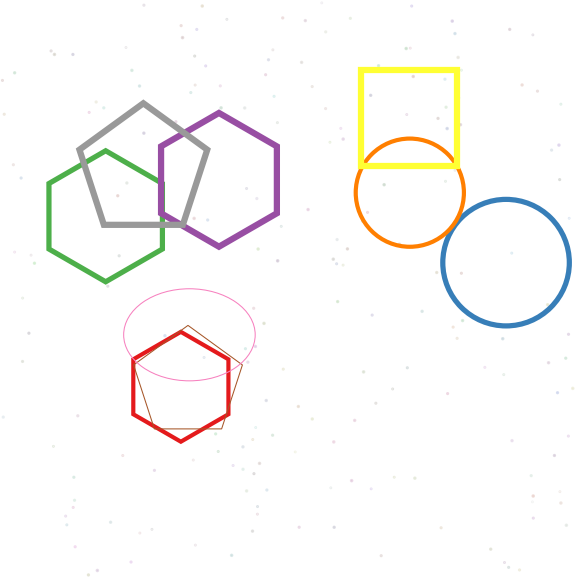[{"shape": "hexagon", "thickness": 2, "radius": 0.48, "center": [0.313, 0.329]}, {"shape": "circle", "thickness": 2.5, "radius": 0.55, "center": [0.876, 0.544]}, {"shape": "hexagon", "thickness": 2.5, "radius": 0.57, "center": [0.183, 0.625]}, {"shape": "hexagon", "thickness": 3, "radius": 0.58, "center": [0.379, 0.688]}, {"shape": "circle", "thickness": 2, "radius": 0.47, "center": [0.71, 0.665]}, {"shape": "square", "thickness": 3, "radius": 0.42, "center": [0.708, 0.795]}, {"shape": "pentagon", "thickness": 0.5, "radius": 0.5, "center": [0.326, 0.337]}, {"shape": "oval", "thickness": 0.5, "radius": 0.57, "center": [0.328, 0.419]}, {"shape": "pentagon", "thickness": 3, "radius": 0.58, "center": [0.248, 0.704]}]